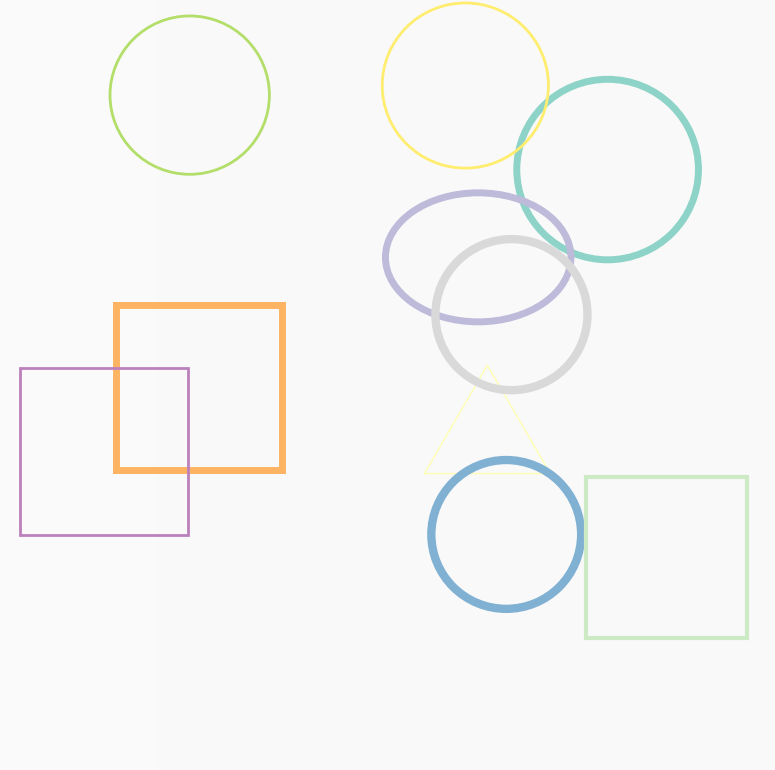[{"shape": "circle", "thickness": 2.5, "radius": 0.59, "center": [0.784, 0.78]}, {"shape": "triangle", "thickness": 0.5, "radius": 0.47, "center": [0.629, 0.432]}, {"shape": "oval", "thickness": 2.5, "radius": 0.6, "center": [0.617, 0.666]}, {"shape": "circle", "thickness": 3, "radius": 0.48, "center": [0.653, 0.306]}, {"shape": "square", "thickness": 2.5, "radius": 0.53, "center": [0.257, 0.497]}, {"shape": "circle", "thickness": 1, "radius": 0.51, "center": [0.245, 0.876]}, {"shape": "circle", "thickness": 3, "radius": 0.49, "center": [0.66, 0.591]}, {"shape": "square", "thickness": 1, "radius": 0.54, "center": [0.134, 0.414]}, {"shape": "square", "thickness": 1.5, "radius": 0.52, "center": [0.86, 0.276]}, {"shape": "circle", "thickness": 1, "radius": 0.54, "center": [0.6, 0.889]}]